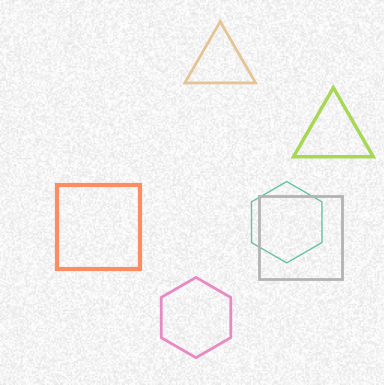[{"shape": "hexagon", "thickness": 1, "radius": 0.53, "center": [0.745, 0.423]}, {"shape": "square", "thickness": 3, "radius": 0.54, "center": [0.255, 0.411]}, {"shape": "hexagon", "thickness": 2, "radius": 0.52, "center": [0.509, 0.175]}, {"shape": "triangle", "thickness": 2.5, "radius": 0.6, "center": [0.866, 0.653]}, {"shape": "triangle", "thickness": 2, "radius": 0.53, "center": [0.572, 0.838]}, {"shape": "square", "thickness": 2, "radius": 0.54, "center": [0.78, 0.383]}]